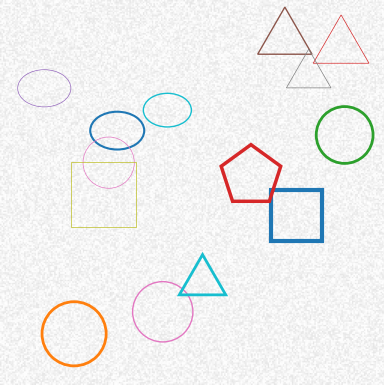[{"shape": "oval", "thickness": 1.5, "radius": 0.35, "center": [0.305, 0.661]}, {"shape": "square", "thickness": 3, "radius": 0.33, "center": [0.77, 0.44]}, {"shape": "circle", "thickness": 2, "radius": 0.42, "center": [0.192, 0.133]}, {"shape": "circle", "thickness": 2, "radius": 0.37, "center": [0.895, 0.649]}, {"shape": "pentagon", "thickness": 2.5, "radius": 0.41, "center": [0.652, 0.543]}, {"shape": "triangle", "thickness": 0.5, "radius": 0.42, "center": [0.886, 0.878]}, {"shape": "oval", "thickness": 0.5, "radius": 0.35, "center": [0.115, 0.771]}, {"shape": "triangle", "thickness": 1, "radius": 0.41, "center": [0.74, 0.9]}, {"shape": "circle", "thickness": 1, "radius": 0.39, "center": [0.423, 0.19]}, {"shape": "circle", "thickness": 0.5, "radius": 0.33, "center": [0.282, 0.577]}, {"shape": "triangle", "thickness": 0.5, "radius": 0.33, "center": [0.802, 0.805]}, {"shape": "square", "thickness": 0.5, "radius": 0.42, "center": [0.269, 0.495]}, {"shape": "triangle", "thickness": 2, "radius": 0.35, "center": [0.526, 0.269]}, {"shape": "oval", "thickness": 1, "radius": 0.31, "center": [0.435, 0.714]}]